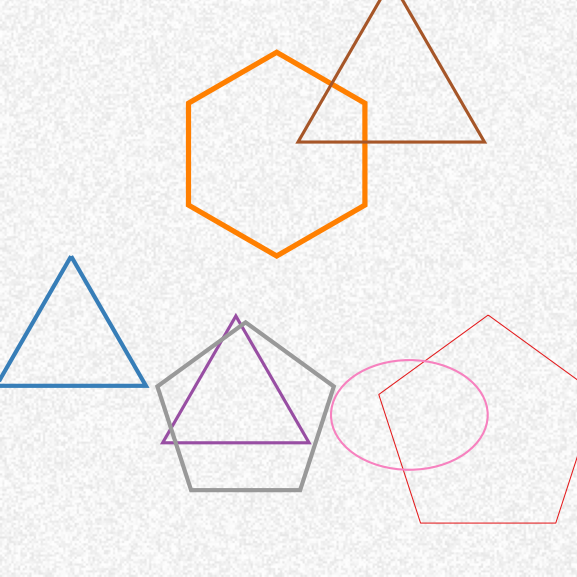[{"shape": "pentagon", "thickness": 0.5, "radius": 1.0, "center": [0.845, 0.254]}, {"shape": "triangle", "thickness": 2, "radius": 0.75, "center": [0.123, 0.406]}, {"shape": "triangle", "thickness": 1.5, "radius": 0.73, "center": [0.408, 0.306]}, {"shape": "hexagon", "thickness": 2.5, "radius": 0.88, "center": [0.479, 0.732]}, {"shape": "triangle", "thickness": 1.5, "radius": 0.93, "center": [0.677, 0.846]}, {"shape": "oval", "thickness": 1, "radius": 0.68, "center": [0.709, 0.281]}, {"shape": "pentagon", "thickness": 2, "radius": 0.8, "center": [0.425, 0.28]}]